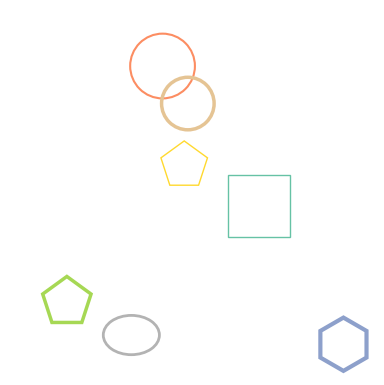[{"shape": "square", "thickness": 1, "radius": 0.4, "center": [0.672, 0.465]}, {"shape": "circle", "thickness": 1.5, "radius": 0.42, "center": [0.422, 0.829]}, {"shape": "hexagon", "thickness": 3, "radius": 0.35, "center": [0.892, 0.106]}, {"shape": "pentagon", "thickness": 2.5, "radius": 0.33, "center": [0.174, 0.216]}, {"shape": "pentagon", "thickness": 1, "radius": 0.32, "center": [0.478, 0.57]}, {"shape": "circle", "thickness": 2.5, "radius": 0.34, "center": [0.488, 0.731]}, {"shape": "oval", "thickness": 2, "radius": 0.36, "center": [0.341, 0.13]}]